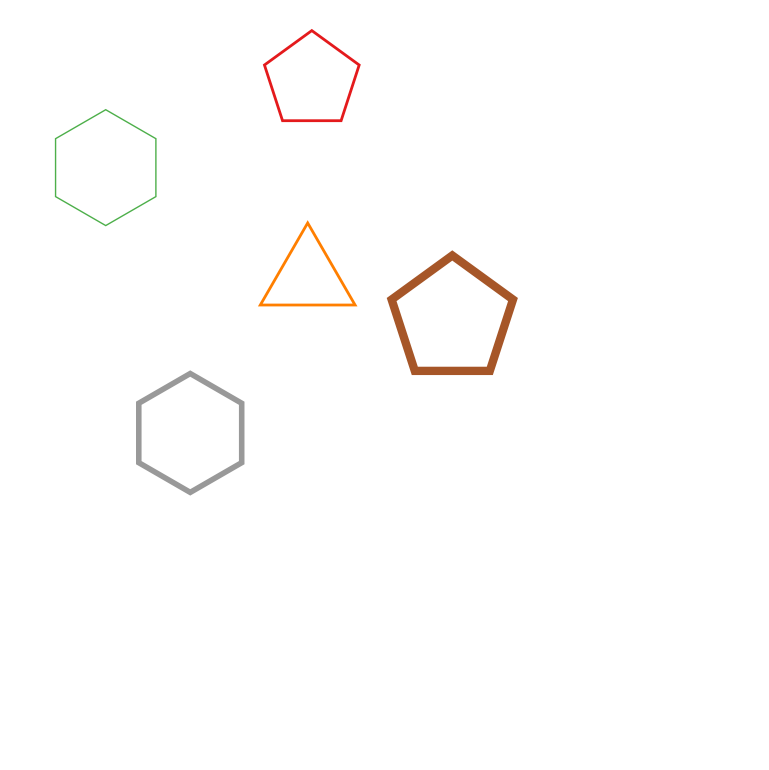[{"shape": "pentagon", "thickness": 1, "radius": 0.32, "center": [0.405, 0.896]}, {"shape": "hexagon", "thickness": 0.5, "radius": 0.38, "center": [0.137, 0.782]}, {"shape": "triangle", "thickness": 1, "radius": 0.36, "center": [0.4, 0.639]}, {"shape": "pentagon", "thickness": 3, "radius": 0.41, "center": [0.587, 0.585]}, {"shape": "hexagon", "thickness": 2, "radius": 0.39, "center": [0.247, 0.438]}]